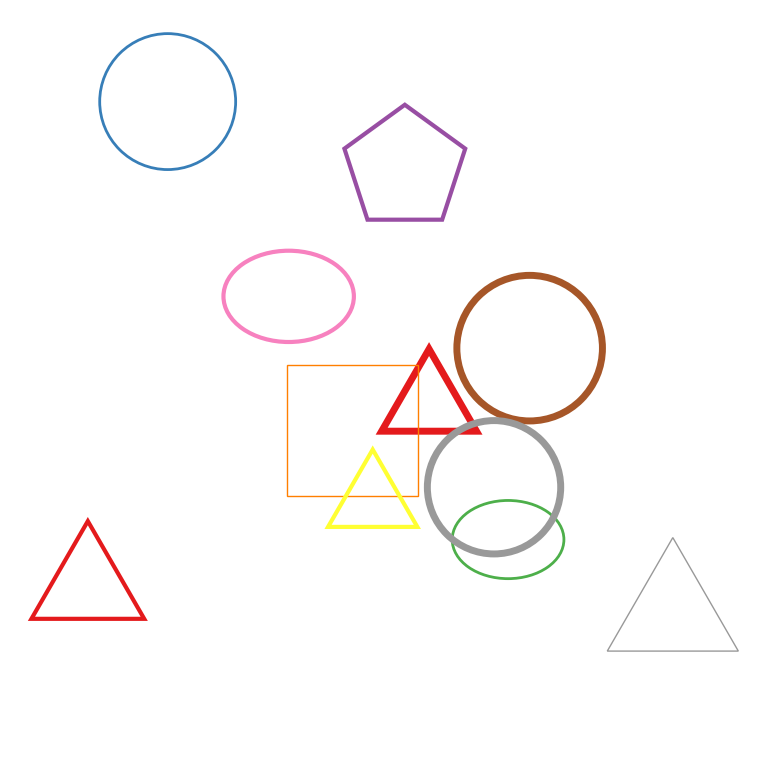[{"shape": "triangle", "thickness": 1.5, "radius": 0.42, "center": [0.114, 0.239]}, {"shape": "triangle", "thickness": 2.5, "radius": 0.36, "center": [0.557, 0.476]}, {"shape": "circle", "thickness": 1, "radius": 0.44, "center": [0.218, 0.868]}, {"shape": "oval", "thickness": 1, "radius": 0.36, "center": [0.66, 0.299]}, {"shape": "pentagon", "thickness": 1.5, "radius": 0.41, "center": [0.526, 0.781]}, {"shape": "square", "thickness": 0.5, "radius": 0.43, "center": [0.458, 0.441]}, {"shape": "triangle", "thickness": 1.5, "radius": 0.33, "center": [0.484, 0.349]}, {"shape": "circle", "thickness": 2.5, "radius": 0.47, "center": [0.688, 0.548]}, {"shape": "oval", "thickness": 1.5, "radius": 0.42, "center": [0.375, 0.615]}, {"shape": "triangle", "thickness": 0.5, "radius": 0.49, "center": [0.874, 0.204]}, {"shape": "circle", "thickness": 2.5, "radius": 0.43, "center": [0.642, 0.367]}]